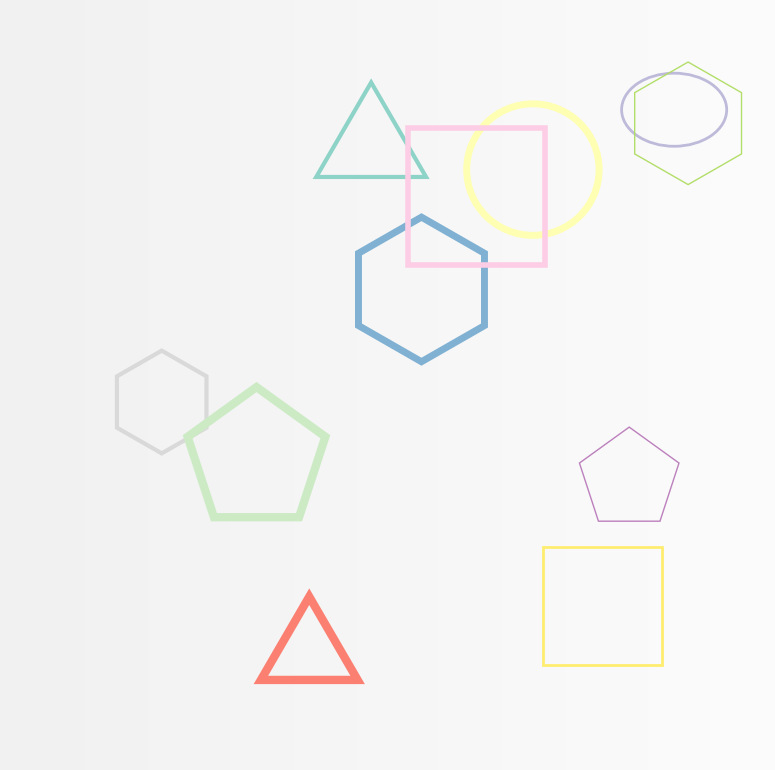[{"shape": "triangle", "thickness": 1.5, "radius": 0.41, "center": [0.479, 0.811]}, {"shape": "circle", "thickness": 2.5, "radius": 0.43, "center": [0.688, 0.78]}, {"shape": "oval", "thickness": 1, "radius": 0.34, "center": [0.87, 0.858]}, {"shape": "triangle", "thickness": 3, "radius": 0.36, "center": [0.399, 0.153]}, {"shape": "hexagon", "thickness": 2.5, "radius": 0.47, "center": [0.544, 0.624]}, {"shape": "hexagon", "thickness": 0.5, "radius": 0.4, "center": [0.888, 0.84]}, {"shape": "square", "thickness": 2, "radius": 0.44, "center": [0.615, 0.745]}, {"shape": "hexagon", "thickness": 1.5, "radius": 0.33, "center": [0.209, 0.478]}, {"shape": "pentagon", "thickness": 0.5, "radius": 0.34, "center": [0.812, 0.378]}, {"shape": "pentagon", "thickness": 3, "radius": 0.47, "center": [0.331, 0.404]}, {"shape": "square", "thickness": 1, "radius": 0.38, "center": [0.777, 0.213]}]